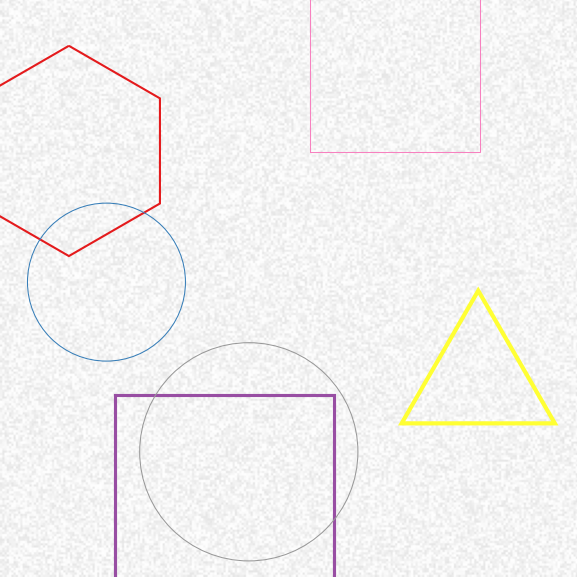[{"shape": "hexagon", "thickness": 1, "radius": 0.91, "center": [0.119, 0.738]}, {"shape": "circle", "thickness": 0.5, "radius": 0.68, "center": [0.184, 0.511]}, {"shape": "square", "thickness": 1.5, "radius": 0.95, "center": [0.389, 0.126]}, {"shape": "triangle", "thickness": 2, "radius": 0.77, "center": [0.828, 0.343]}, {"shape": "square", "thickness": 0.5, "radius": 0.74, "center": [0.683, 0.883]}, {"shape": "circle", "thickness": 0.5, "radius": 0.94, "center": [0.431, 0.217]}]